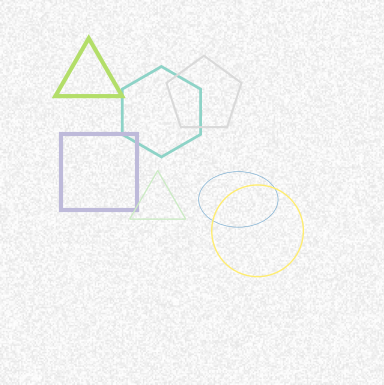[{"shape": "hexagon", "thickness": 2, "radius": 0.59, "center": [0.419, 0.71]}, {"shape": "square", "thickness": 3, "radius": 0.49, "center": [0.257, 0.552]}, {"shape": "oval", "thickness": 0.5, "radius": 0.52, "center": [0.619, 0.482]}, {"shape": "triangle", "thickness": 3, "radius": 0.5, "center": [0.231, 0.8]}, {"shape": "pentagon", "thickness": 1.5, "radius": 0.51, "center": [0.53, 0.753]}, {"shape": "triangle", "thickness": 1, "radius": 0.42, "center": [0.41, 0.473]}, {"shape": "circle", "thickness": 1, "radius": 0.6, "center": [0.669, 0.4]}]